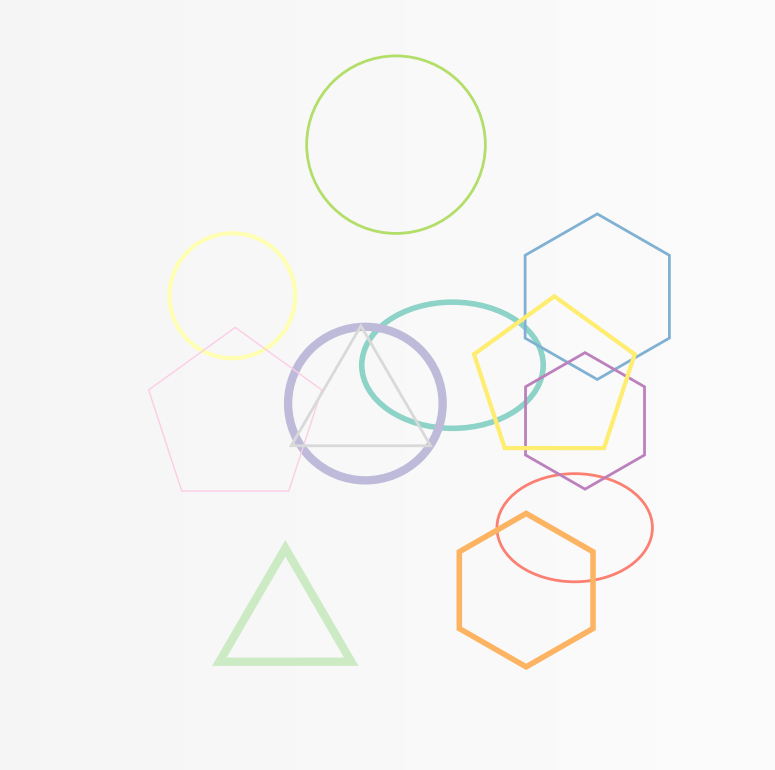[{"shape": "oval", "thickness": 2, "radius": 0.59, "center": [0.584, 0.526]}, {"shape": "circle", "thickness": 1.5, "radius": 0.41, "center": [0.3, 0.616]}, {"shape": "circle", "thickness": 3, "radius": 0.5, "center": [0.471, 0.476]}, {"shape": "oval", "thickness": 1, "radius": 0.5, "center": [0.742, 0.315]}, {"shape": "hexagon", "thickness": 1, "radius": 0.54, "center": [0.771, 0.615]}, {"shape": "hexagon", "thickness": 2, "radius": 0.5, "center": [0.679, 0.234]}, {"shape": "circle", "thickness": 1, "radius": 0.58, "center": [0.511, 0.812]}, {"shape": "pentagon", "thickness": 0.5, "radius": 0.59, "center": [0.304, 0.457]}, {"shape": "triangle", "thickness": 1, "radius": 0.52, "center": [0.466, 0.473]}, {"shape": "hexagon", "thickness": 1, "radius": 0.44, "center": [0.755, 0.453]}, {"shape": "triangle", "thickness": 3, "radius": 0.49, "center": [0.368, 0.19]}, {"shape": "pentagon", "thickness": 1.5, "radius": 0.54, "center": [0.715, 0.506]}]